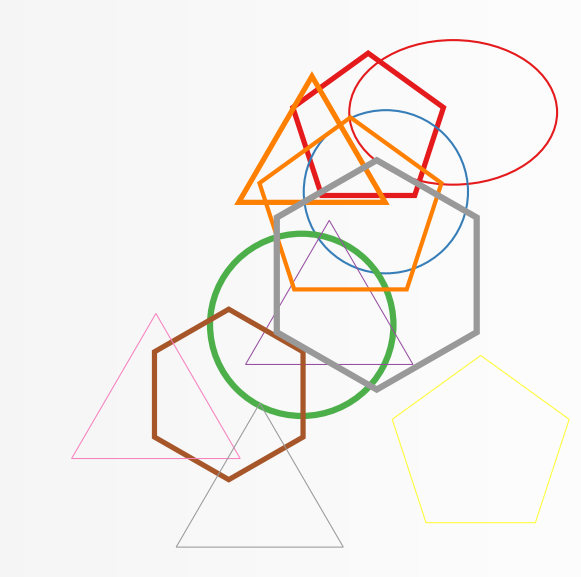[{"shape": "pentagon", "thickness": 2.5, "radius": 0.68, "center": [0.633, 0.771]}, {"shape": "oval", "thickness": 1, "radius": 0.89, "center": [0.78, 0.805]}, {"shape": "circle", "thickness": 1, "radius": 0.71, "center": [0.664, 0.667]}, {"shape": "circle", "thickness": 3, "radius": 0.79, "center": [0.519, 0.437]}, {"shape": "triangle", "thickness": 0.5, "radius": 0.83, "center": [0.566, 0.451]}, {"shape": "pentagon", "thickness": 2, "radius": 0.82, "center": [0.603, 0.631]}, {"shape": "triangle", "thickness": 2.5, "radius": 0.73, "center": [0.537, 0.722]}, {"shape": "pentagon", "thickness": 0.5, "radius": 0.8, "center": [0.827, 0.224]}, {"shape": "hexagon", "thickness": 2.5, "radius": 0.74, "center": [0.394, 0.316]}, {"shape": "triangle", "thickness": 0.5, "radius": 0.84, "center": [0.268, 0.289]}, {"shape": "hexagon", "thickness": 3, "radius": 0.99, "center": [0.648, 0.523]}, {"shape": "triangle", "thickness": 0.5, "radius": 0.83, "center": [0.447, 0.135]}]